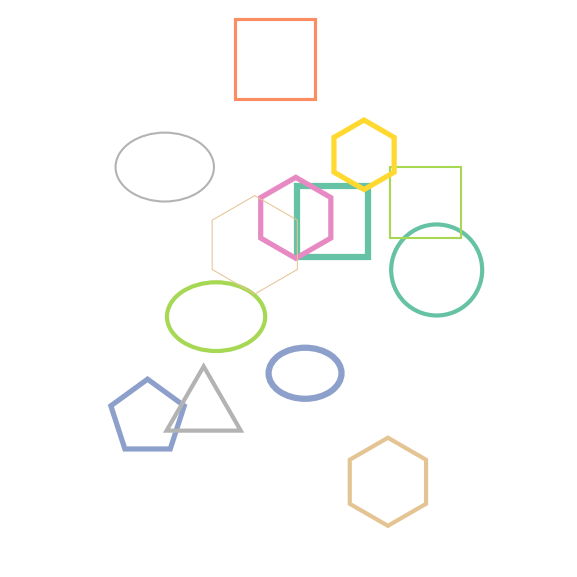[{"shape": "circle", "thickness": 2, "radius": 0.39, "center": [0.756, 0.532]}, {"shape": "square", "thickness": 3, "radius": 0.31, "center": [0.575, 0.616]}, {"shape": "square", "thickness": 1.5, "radius": 0.35, "center": [0.476, 0.897]}, {"shape": "pentagon", "thickness": 2.5, "radius": 0.33, "center": [0.256, 0.276]}, {"shape": "oval", "thickness": 3, "radius": 0.32, "center": [0.528, 0.353]}, {"shape": "hexagon", "thickness": 2.5, "radius": 0.35, "center": [0.512, 0.622]}, {"shape": "square", "thickness": 1, "radius": 0.31, "center": [0.737, 0.649]}, {"shape": "oval", "thickness": 2, "radius": 0.43, "center": [0.374, 0.451]}, {"shape": "hexagon", "thickness": 2.5, "radius": 0.3, "center": [0.63, 0.731]}, {"shape": "hexagon", "thickness": 2, "radius": 0.38, "center": [0.672, 0.165]}, {"shape": "hexagon", "thickness": 0.5, "radius": 0.43, "center": [0.441, 0.575]}, {"shape": "triangle", "thickness": 2, "radius": 0.37, "center": [0.353, 0.291]}, {"shape": "oval", "thickness": 1, "radius": 0.43, "center": [0.285, 0.71]}]